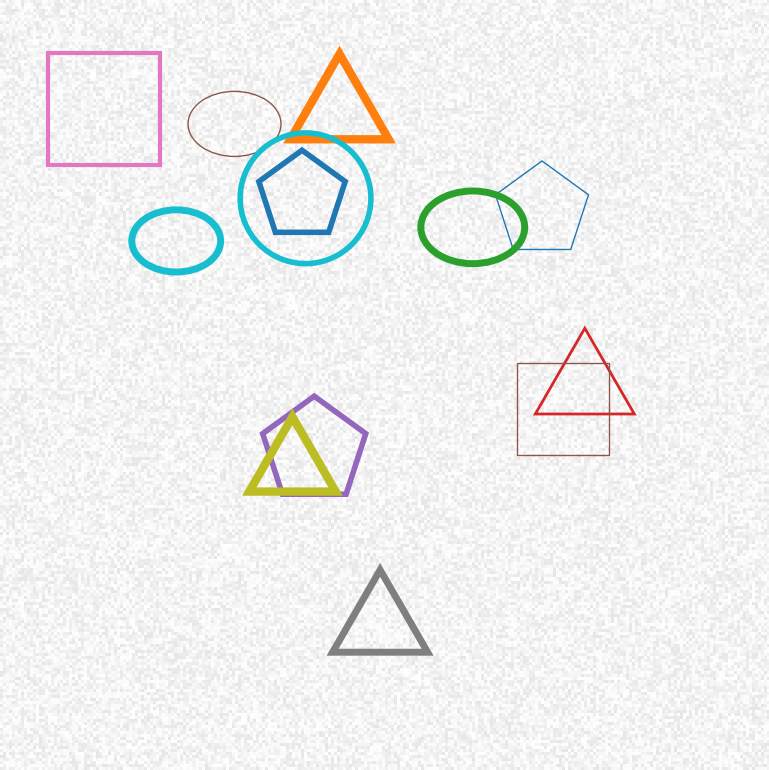[{"shape": "pentagon", "thickness": 0.5, "radius": 0.32, "center": [0.704, 0.727]}, {"shape": "pentagon", "thickness": 2, "radius": 0.29, "center": [0.392, 0.746]}, {"shape": "triangle", "thickness": 3, "radius": 0.37, "center": [0.441, 0.856]}, {"shape": "oval", "thickness": 2.5, "radius": 0.34, "center": [0.614, 0.705]}, {"shape": "triangle", "thickness": 1, "radius": 0.37, "center": [0.759, 0.499]}, {"shape": "pentagon", "thickness": 2, "radius": 0.35, "center": [0.408, 0.415]}, {"shape": "oval", "thickness": 0.5, "radius": 0.3, "center": [0.305, 0.839]}, {"shape": "square", "thickness": 0.5, "radius": 0.3, "center": [0.731, 0.469]}, {"shape": "square", "thickness": 1.5, "radius": 0.36, "center": [0.135, 0.858]}, {"shape": "triangle", "thickness": 2.5, "radius": 0.36, "center": [0.494, 0.189]}, {"shape": "triangle", "thickness": 3, "radius": 0.32, "center": [0.38, 0.394]}, {"shape": "oval", "thickness": 2.5, "radius": 0.29, "center": [0.229, 0.687]}, {"shape": "circle", "thickness": 2, "radius": 0.42, "center": [0.397, 0.743]}]